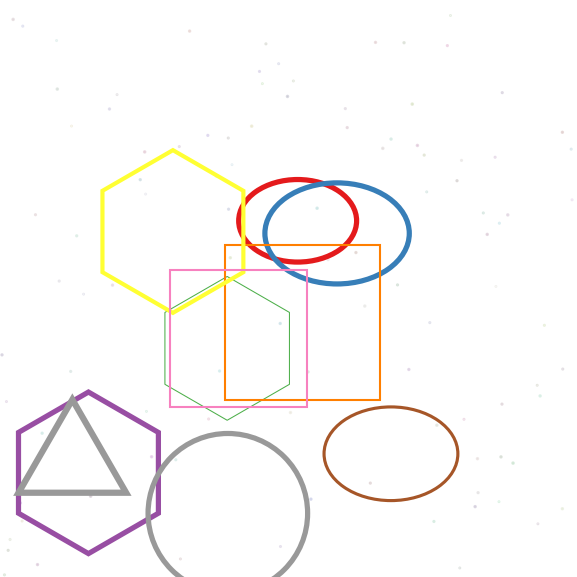[{"shape": "oval", "thickness": 2.5, "radius": 0.51, "center": [0.515, 0.617]}, {"shape": "oval", "thickness": 2.5, "radius": 0.63, "center": [0.584, 0.595]}, {"shape": "hexagon", "thickness": 0.5, "radius": 0.62, "center": [0.393, 0.396]}, {"shape": "hexagon", "thickness": 2.5, "radius": 0.7, "center": [0.153, 0.18]}, {"shape": "square", "thickness": 1, "radius": 0.67, "center": [0.523, 0.441]}, {"shape": "hexagon", "thickness": 2, "radius": 0.7, "center": [0.299, 0.598]}, {"shape": "oval", "thickness": 1.5, "radius": 0.58, "center": [0.677, 0.213]}, {"shape": "square", "thickness": 1, "radius": 0.6, "center": [0.413, 0.413]}, {"shape": "circle", "thickness": 2.5, "radius": 0.69, "center": [0.395, 0.11]}, {"shape": "triangle", "thickness": 3, "radius": 0.54, "center": [0.125, 0.2]}]